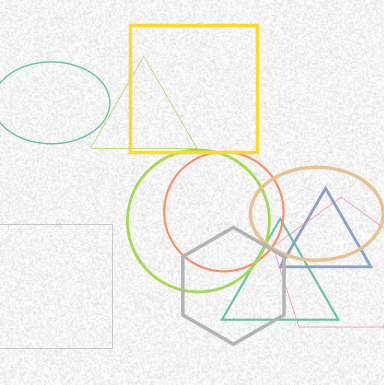[{"shape": "triangle", "thickness": 1.5, "radius": 0.87, "center": [0.728, 0.257]}, {"shape": "oval", "thickness": 1, "radius": 0.76, "center": [0.133, 0.733]}, {"shape": "circle", "thickness": 1.5, "radius": 0.78, "center": [0.581, 0.45]}, {"shape": "triangle", "thickness": 2, "radius": 0.68, "center": [0.846, 0.375]}, {"shape": "pentagon", "thickness": 0.5, "radius": 0.93, "center": [0.886, 0.301]}, {"shape": "triangle", "thickness": 0.5, "radius": 0.8, "center": [0.374, 0.694]}, {"shape": "circle", "thickness": 2, "radius": 0.92, "center": [0.515, 0.426]}, {"shape": "square", "thickness": 2.5, "radius": 0.83, "center": [0.502, 0.769]}, {"shape": "oval", "thickness": 2.5, "radius": 0.86, "center": [0.823, 0.445]}, {"shape": "square", "thickness": 0.5, "radius": 0.81, "center": [0.128, 0.257]}, {"shape": "hexagon", "thickness": 2.5, "radius": 0.76, "center": [0.606, 0.258]}]